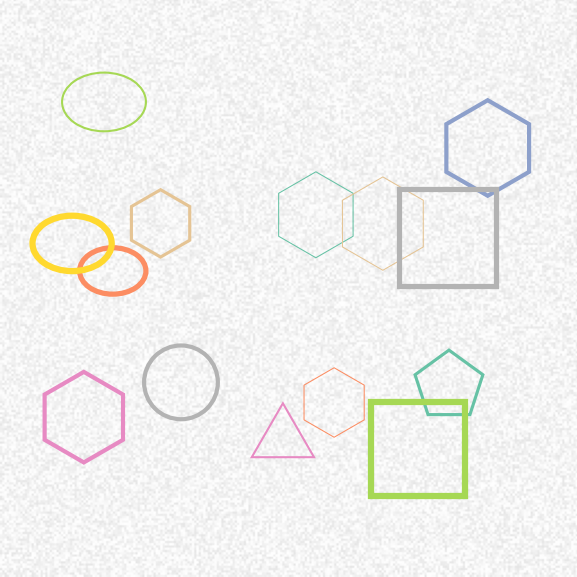[{"shape": "hexagon", "thickness": 0.5, "radius": 0.37, "center": [0.547, 0.627]}, {"shape": "pentagon", "thickness": 1.5, "radius": 0.31, "center": [0.777, 0.331]}, {"shape": "oval", "thickness": 2.5, "radius": 0.29, "center": [0.195, 0.53]}, {"shape": "hexagon", "thickness": 0.5, "radius": 0.3, "center": [0.579, 0.302]}, {"shape": "hexagon", "thickness": 2, "radius": 0.41, "center": [0.845, 0.743]}, {"shape": "triangle", "thickness": 1, "radius": 0.31, "center": [0.49, 0.239]}, {"shape": "hexagon", "thickness": 2, "radius": 0.39, "center": [0.145, 0.277]}, {"shape": "oval", "thickness": 1, "radius": 0.36, "center": [0.18, 0.823]}, {"shape": "square", "thickness": 3, "radius": 0.41, "center": [0.724, 0.222]}, {"shape": "oval", "thickness": 3, "radius": 0.34, "center": [0.125, 0.578]}, {"shape": "hexagon", "thickness": 1.5, "radius": 0.29, "center": [0.278, 0.612]}, {"shape": "hexagon", "thickness": 0.5, "radius": 0.4, "center": [0.663, 0.612]}, {"shape": "circle", "thickness": 2, "radius": 0.32, "center": [0.313, 0.337]}, {"shape": "square", "thickness": 2.5, "radius": 0.42, "center": [0.775, 0.588]}]